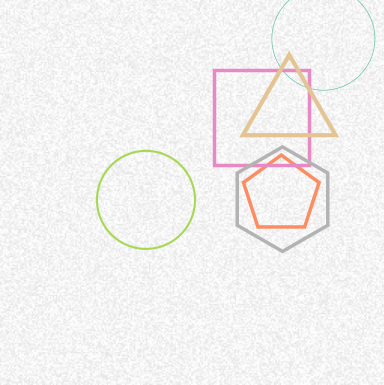[{"shape": "circle", "thickness": 0.5, "radius": 0.67, "center": [0.84, 0.899]}, {"shape": "pentagon", "thickness": 2.5, "radius": 0.52, "center": [0.731, 0.494]}, {"shape": "square", "thickness": 2.5, "radius": 0.62, "center": [0.679, 0.694]}, {"shape": "circle", "thickness": 1.5, "radius": 0.64, "center": [0.379, 0.481]}, {"shape": "triangle", "thickness": 3, "radius": 0.7, "center": [0.751, 0.718]}, {"shape": "hexagon", "thickness": 2.5, "radius": 0.68, "center": [0.734, 0.483]}]